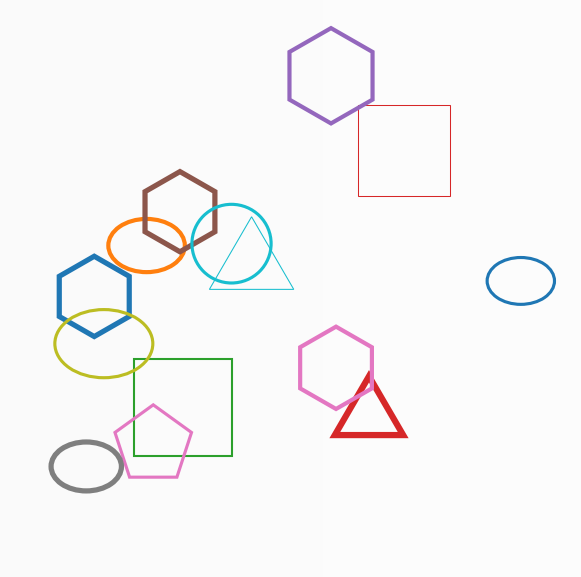[{"shape": "oval", "thickness": 1.5, "radius": 0.29, "center": [0.896, 0.513]}, {"shape": "hexagon", "thickness": 2.5, "radius": 0.35, "center": [0.162, 0.486]}, {"shape": "oval", "thickness": 2, "radius": 0.33, "center": [0.252, 0.574]}, {"shape": "square", "thickness": 1, "radius": 0.42, "center": [0.315, 0.293]}, {"shape": "triangle", "thickness": 3, "radius": 0.34, "center": [0.635, 0.28]}, {"shape": "square", "thickness": 0.5, "radius": 0.39, "center": [0.695, 0.739]}, {"shape": "hexagon", "thickness": 2, "radius": 0.41, "center": [0.569, 0.868]}, {"shape": "hexagon", "thickness": 2.5, "radius": 0.35, "center": [0.31, 0.633]}, {"shape": "pentagon", "thickness": 1.5, "radius": 0.35, "center": [0.264, 0.229]}, {"shape": "hexagon", "thickness": 2, "radius": 0.36, "center": [0.578, 0.362]}, {"shape": "oval", "thickness": 2.5, "radius": 0.3, "center": [0.148, 0.191]}, {"shape": "oval", "thickness": 1.5, "radius": 0.42, "center": [0.179, 0.404]}, {"shape": "circle", "thickness": 1.5, "radius": 0.34, "center": [0.398, 0.577]}, {"shape": "triangle", "thickness": 0.5, "radius": 0.42, "center": [0.433, 0.54]}]